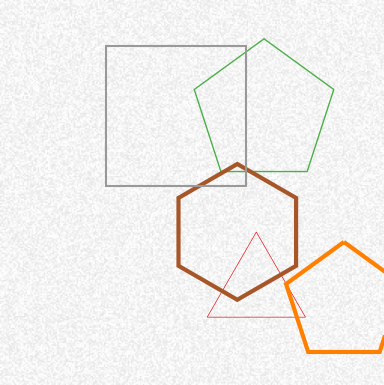[{"shape": "triangle", "thickness": 0.5, "radius": 0.74, "center": [0.666, 0.25]}, {"shape": "pentagon", "thickness": 1, "radius": 0.95, "center": [0.686, 0.709]}, {"shape": "pentagon", "thickness": 3, "radius": 0.79, "center": [0.893, 0.214]}, {"shape": "hexagon", "thickness": 3, "radius": 0.88, "center": [0.616, 0.398]}, {"shape": "square", "thickness": 1.5, "radius": 0.91, "center": [0.457, 0.7]}]